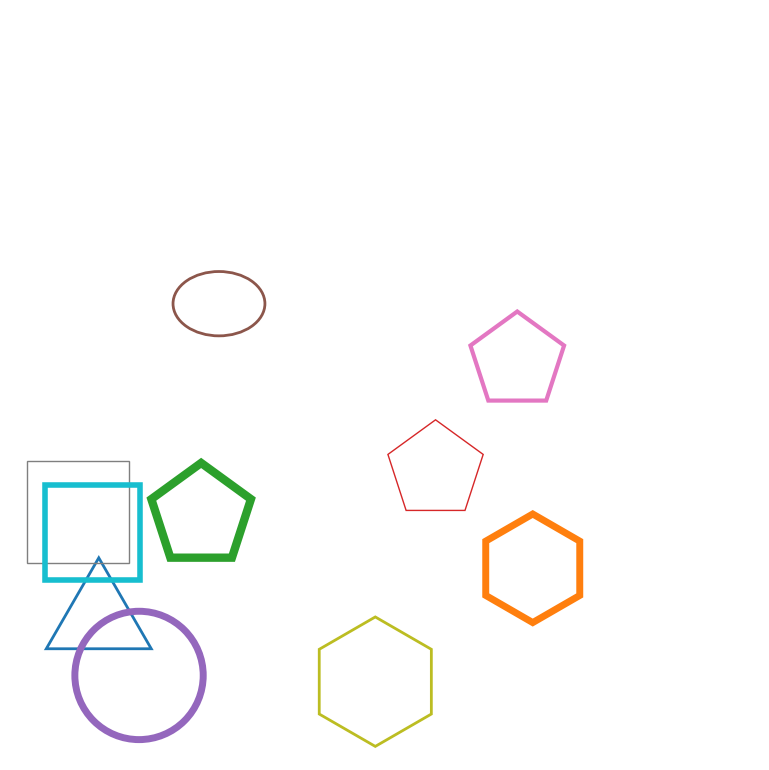[{"shape": "triangle", "thickness": 1, "radius": 0.39, "center": [0.128, 0.197]}, {"shape": "hexagon", "thickness": 2.5, "radius": 0.35, "center": [0.692, 0.262]}, {"shape": "pentagon", "thickness": 3, "radius": 0.34, "center": [0.261, 0.331]}, {"shape": "pentagon", "thickness": 0.5, "radius": 0.33, "center": [0.566, 0.39]}, {"shape": "circle", "thickness": 2.5, "radius": 0.42, "center": [0.181, 0.123]}, {"shape": "oval", "thickness": 1, "radius": 0.3, "center": [0.284, 0.606]}, {"shape": "pentagon", "thickness": 1.5, "radius": 0.32, "center": [0.672, 0.531]}, {"shape": "square", "thickness": 0.5, "radius": 0.33, "center": [0.101, 0.335]}, {"shape": "hexagon", "thickness": 1, "radius": 0.42, "center": [0.487, 0.115]}, {"shape": "square", "thickness": 2, "radius": 0.31, "center": [0.12, 0.308]}]